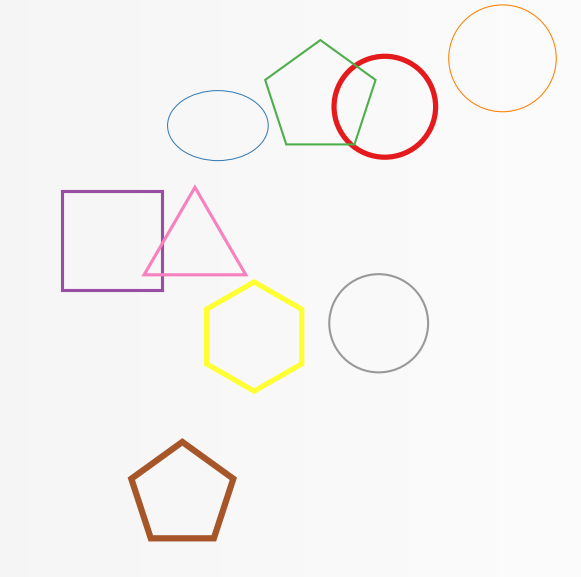[{"shape": "circle", "thickness": 2.5, "radius": 0.44, "center": [0.662, 0.814]}, {"shape": "oval", "thickness": 0.5, "radius": 0.43, "center": [0.375, 0.782]}, {"shape": "pentagon", "thickness": 1, "radius": 0.5, "center": [0.551, 0.83]}, {"shape": "square", "thickness": 1.5, "radius": 0.43, "center": [0.193, 0.583]}, {"shape": "circle", "thickness": 0.5, "radius": 0.46, "center": [0.865, 0.898]}, {"shape": "hexagon", "thickness": 2.5, "radius": 0.47, "center": [0.437, 0.416]}, {"shape": "pentagon", "thickness": 3, "radius": 0.46, "center": [0.314, 0.142]}, {"shape": "triangle", "thickness": 1.5, "radius": 0.5, "center": [0.335, 0.574]}, {"shape": "circle", "thickness": 1, "radius": 0.43, "center": [0.652, 0.439]}]